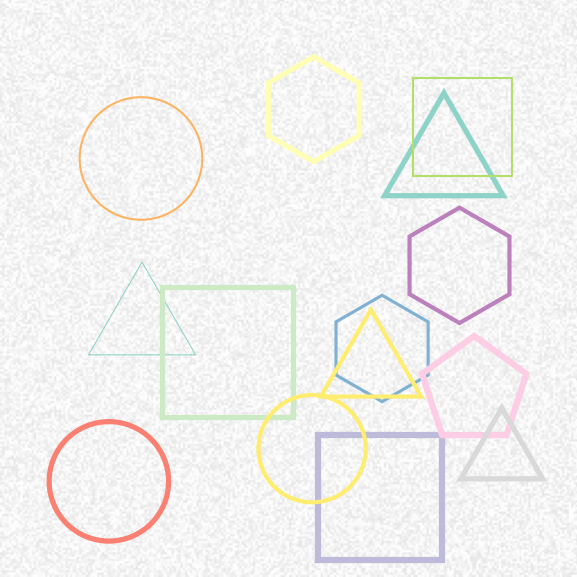[{"shape": "triangle", "thickness": 0.5, "radius": 0.54, "center": [0.246, 0.438]}, {"shape": "triangle", "thickness": 2.5, "radius": 0.59, "center": [0.769, 0.72]}, {"shape": "hexagon", "thickness": 2.5, "radius": 0.45, "center": [0.543, 0.81]}, {"shape": "square", "thickness": 3, "radius": 0.54, "center": [0.658, 0.137]}, {"shape": "circle", "thickness": 2.5, "radius": 0.52, "center": [0.189, 0.166]}, {"shape": "hexagon", "thickness": 1.5, "radius": 0.46, "center": [0.662, 0.396]}, {"shape": "circle", "thickness": 1, "radius": 0.53, "center": [0.244, 0.725]}, {"shape": "square", "thickness": 1, "radius": 0.43, "center": [0.8, 0.779]}, {"shape": "pentagon", "thickness": 3, "radius": 0.47, "center": [0.821, 0.323]}, {"shape": "triangle", "thickness": 2.5, "radius": 0.41, "center": [0.869, 0.211]}, {"shape": "hexagon", "thickness": 2, "radius": 0.5, "center": [0.796, 0.54]}, {"shape": "square", "thickness": 2.5, "radius": 0.57, "center": [0.393, 0.389]}, {"shape": "circle", "thickness": 2, "radius": 0.46, "center": [0.54, 0.222]}, {"shape": "triangle", "thickness": 2, "radius": 0.5, "center": [0.642, 0.363]}]